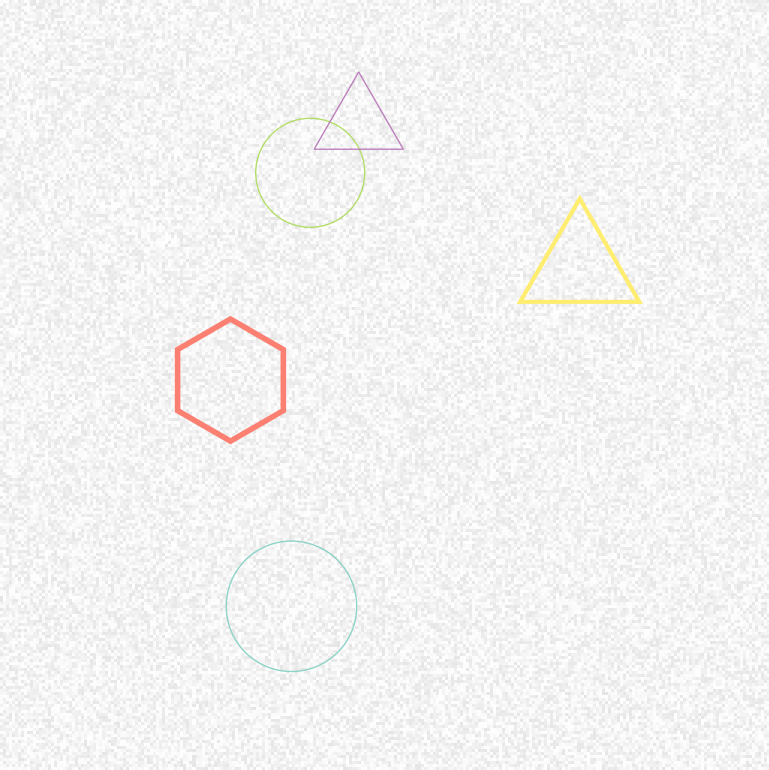[{"shape": "circle", "thickness": 0.5, "radius": 0.42, "center": [0.379, 0.213]}, {"shape": "hexagon", "thickness": 2, "radius": 0.4, "center": [0.299, 0.506]}, {"shape": "circle", "thickness": 0.5, "radius": 0.35, "center": [0.403, 0.776]}, {"shape": "triangle", "thickness": 0.5, "radius": 0.33, "center": [0.466, 0.84]}, {"shape": "triangle", "thickness": 1.5, "radius": 0.45, "center": [0.753, 0.653]}]